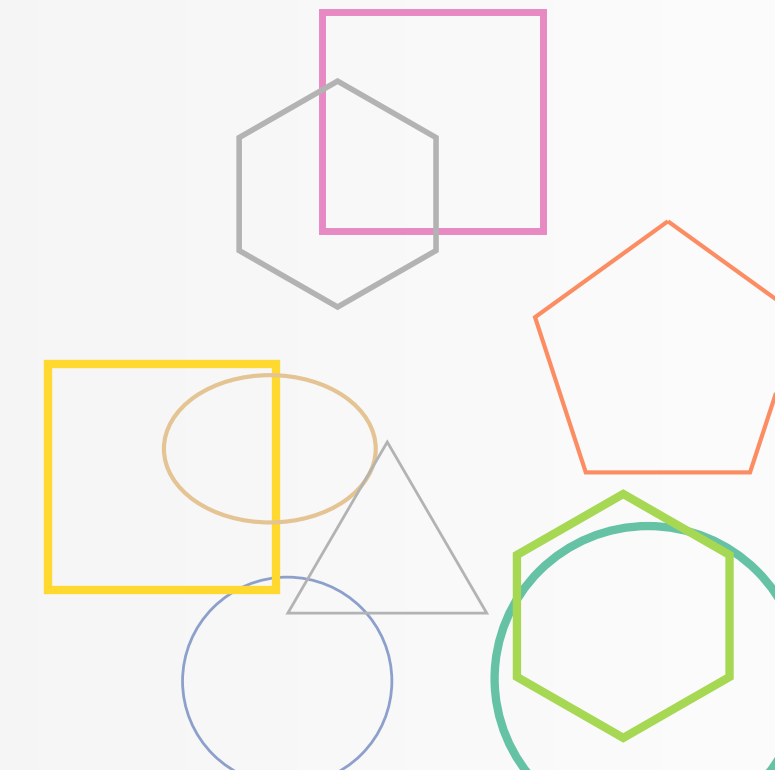[{"shape": "circle", "thickness": 3, "radius": 0.99, "center": [0.836, 0.119]}, {"shape": "pentagon", "thickness": 1.5, "radius": 0.9, "center": [0.862, 0.532]}, {"shape": "circle", "thickness": 1, "radius": 0.68, "center": [0.371, 0.115]}, {"shape": "square", "thickness": 2.5, "radius": 0.71, "center": [0.558, 0.842]}, {"shape": "hexagon", "thickness": 3, "radius": 0.79, "center": [0.804, 0.2]}, {"shape": "square", "thickness": 3, "radius": 0.73, "center": [0.209, 0.381]}, {"shape": "oval", "thickness": 1.5, "radius": 0.68, "center": [0.348, 0.417]}, {"shape": "hexagon", "thickness": 2, "radius": 0.73, "center": [0.436, 0.748]}, {"shape": "triangle", "thickness": 1, "radius": 0.74, "center": [0.5, 0.278]}]